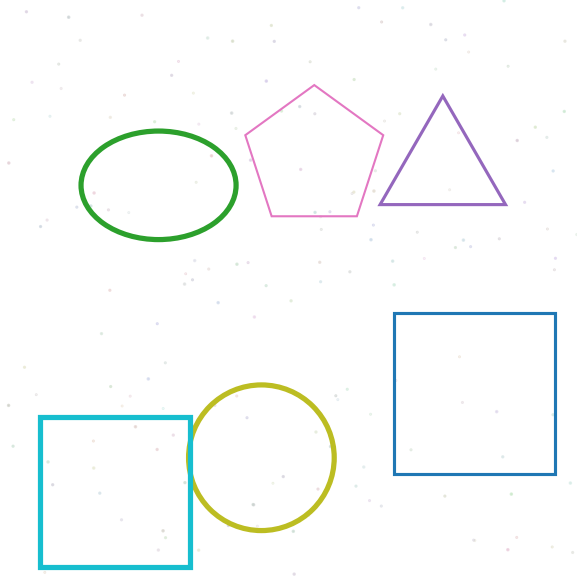[{"shape": "square", "thickness": 1.5, "radius": 0.7, "center": [0.822, 0.318]}, {"shape": "oval", "thickness": 2.5, "radius": 0.67, "center": [0.275, 0.678]}, {"shape": "triangle", "thickness": 1.5, "radius": 0.63, "center": [0.767, 0.708]}, {"shape": "pentagon", "thickness": 1, "radius": 0.63, "center": [0.544, 0.726]}, {"shape": "circle", "thickness": 2.5, "radius": 0.63, "center": [0.453, 0.207]}, {"shape": "square", "thickness": 2.5, "radius": 0.65, "center": [0.2, 0.147]}]